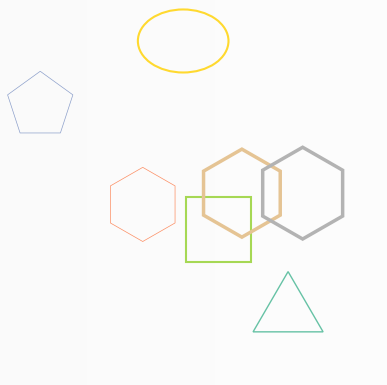[{"shape": "triangle", "thickness": 1, "radius": 0.52, "center": [0.743, 0.19]}, {"shape": "hexagon", "thickness": 0.5, "radius": 0.48, "center": [0.368, 0.469]}, {"shape": "pentagon", "thickness": 0.5, "radius": 0.44, "center": [0.104, 0.726]}, {"shape": "square", "thickness": 1.5, "radius": 0.42, "center": [0.564, 0.405]}, {"shape": "oval", "thickness": 1.5, "radius": 0.58, "center": [0.473, 0.894]}, {"shape": "hexagon", "thickness": 2.5, "radius": 0.57, "center": [0.624, 0.498]}, {"shape": "hexagon", "thickness": 2.5, "radius": 0.6, "center": [0.781, 0.498]}]